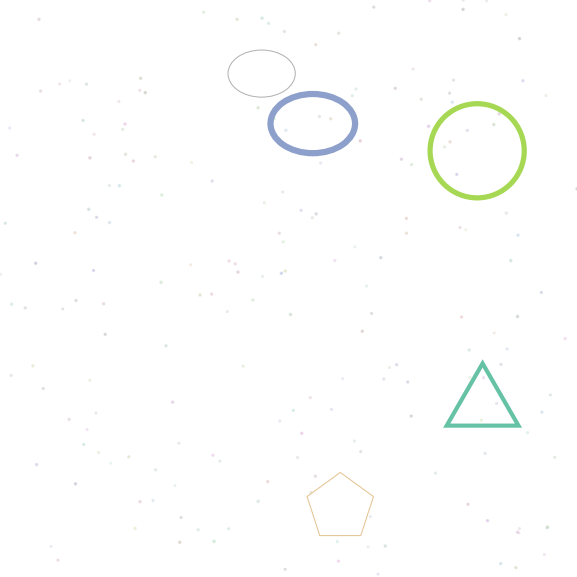[{"shape": "triangle", "thickness": 2, "radius": 0.36, "center": [0.836, 0.298]}, {"shape": "oval", "thickness": 3, "radius": 0.37, "center": [0.542, 0.785]}, {"shape": "circle", "thickness": 2.5, "radius": 0.41, "center": [0.826, 0.738]}, {"shape": "pentagon", "thickness": 0.5, "radius": 0.3, "center": [0.589, 0.121]}, {"shape": "oval", "thickness": 0.5, "radius": 0.29, "center": [0.453, 0.872]}]